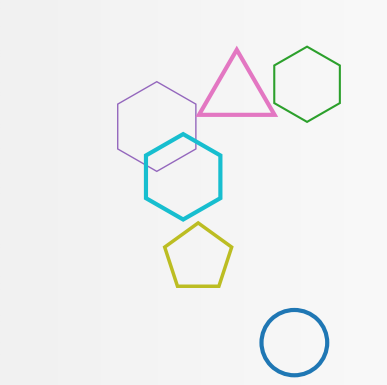[{"shape": "circle", "thickness": 3, "radius": 0.42, "center": [0.76, 0.11]}, {"shape": "hexagon", "thickness": 1.5, "radius": 0.49, "center": [0.792, 0.781]}, {"shape": "hexagon", "thickness": 1, "radius": 0.58, "center": [0.405, 0.671]}, {"shape": "triangle", "thickness": 3, "radius": 0.56, "center": [0.611, 0.758]}, {"shape": "pentagon", "thickness": 2.5, "radius": 0.45, "center": [0.511, 0.33]}, {"shape": "hexagon", "thickness": 3, "radius": 0.55, "center": [0.473, 0.541]}]